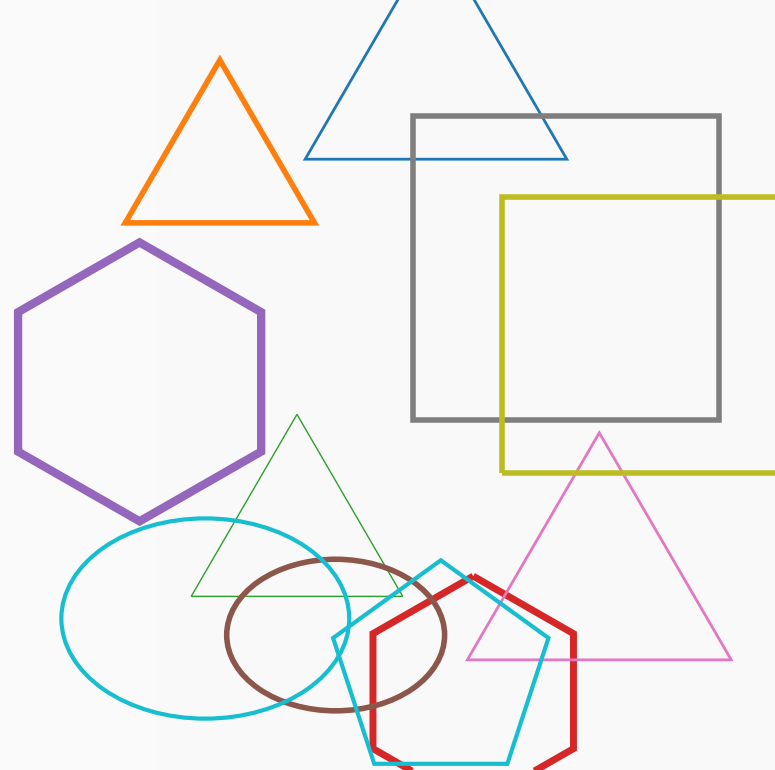[{"shape": "triangle", "thickness": 1, "radius": 0.97, "center": [0.563, 0.891]}, {"shape": "triangle", "thickness": 2, "radius": 0.7, "center": [0.284, 0.781]}, {"shape": "triangle", "thickness": 0.5, "radius": 0.79, "center": [0.383, 0.304]}, {"shape": "hexagon", "thickness": 2.5, "radius": 0.75, "center": [0.611, 0.102]}, {"shape": "hexagon", "thickness": 3, "radius": 0.91, "center": [0.18, 0.504]}, {"shape": "oval", "thickness": 2, "radius": 0.7, "center": [0.433, 0.175]}, {"shape": "triangle", "thickness": 1, "radius": 0.98, "center": [0.773, 0.241]}, {"shape": "square", "thickness": 2, "radius": 0.99, "center": [0.73, 0.652]}, {"shape": "square", "thickness": 2, "radius": 0.9, "center": [0.827, 0.565]}, {"shape": "pentagon", "thickness": 1.5, "radius": 0.73, "center": [0.569, 0.126]}, {"shape": "oval", "thickness": 1.5, "radius": 0.93, "center": [0.265, 0.197]}]